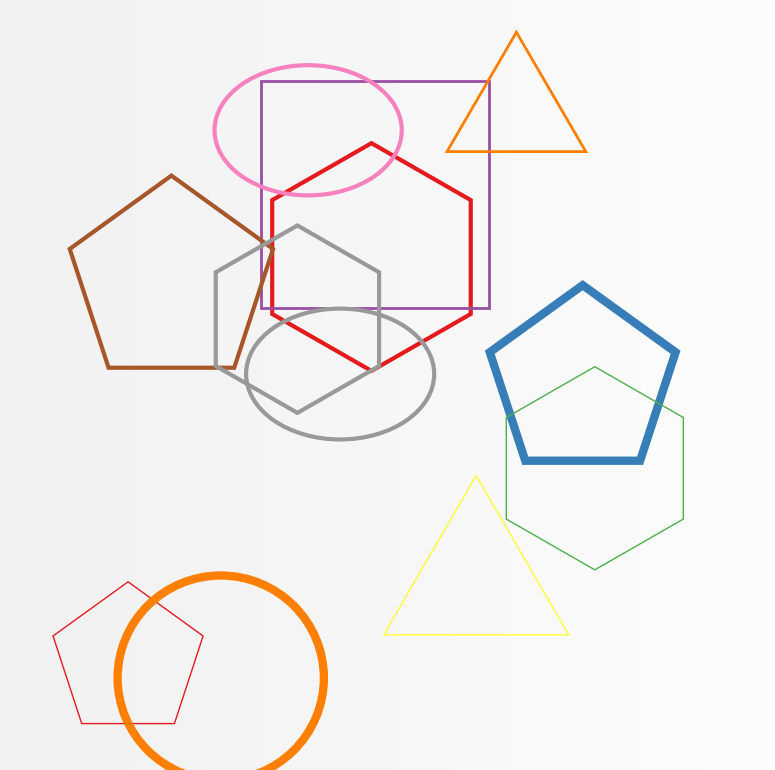[{"shape": "pentagon", "thickness": 0.5, "radius": 0.51, "center": [0.165, 0.143]}, {"shape": "hexagon", "thickness": 1.5, "radius": 0.74, "center": [0.479, 0.666]}, {"shape": "pentagon", "thickness": 3, "radius": 0.63, "center": [0.752, 0.504]}, {"shape": "hexagon", "thickness": 0.5, "radius": 0.66, "center": [0.767, 0.392]}, {"shape": "square", "thickness": 1, "radius": 0.74, "center": [0.483, 0.747]}, {"shape": "triangle", "thickness": 1, "radius": 0.52, "center": [0.666, 0.855]}, {"shape": "circle", "thickness": 3, "radius": 0.67, "center": [0.285, 0.119]}, {"shape": "triangle", "thickness": 0.5, "radius": 0.69, "center": [0.614, 0.245]}, {"shape": "pentagon", "thickness": 1.5, "radius": 0.69, "center": [0.221, 0.634]}, {"shape": "oval", "thickness": 1.5, "radius": 0.6, "center": [0.398, 0.831]}, {"shape": "oval", "thickness": 1.5, "radius": 0.61, "center": [0.439, 0.514]}, {"shape": "hexagon", "thickness": 1.5, "radius": 0.61, "center": [0.384, 0.586]}]